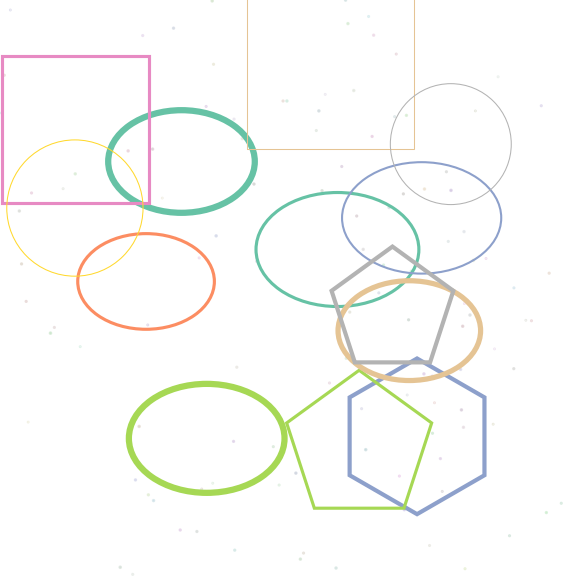[{"shape": "oval", "thickness": 1.5, "radius": 0.71, "center": [0.584, 0.567]}, {"shape": "oval", "thickness": 3, "radius": 0.63, "center": [0.314, 0.719]}, {"shape": "oval", "thickness": 1.5, "radius": 0.59, "center": [0.253, 0.512]}, {"shape": "hexagon", "thickness": 2, "radius": 0.67, "center": [0.722, 0.244]}, {"shape": "oval", "thickness": 1, "radius": 0.69, "center": [0.73, 0.622]}, {"shape": "square", "thickness": 1.5, "radius": 0.64, "center": [0.13, 0.775]}, {"shape": "pentagon", "thickness": 1.5, "radius": 0.66, "center": [0.622, 0.226]}, {"shape": "oval", "thickness": 3, "radius": 0.67, "center": [0.358, 0.24]}, {"shape": "circle", "thickness": 0.5, "radius": 0.59, "center": [0.13, 0.639]}, {"shape": "square", "thickness": 0.5, "radius": 0.72, "center": [0.573, 0.885]}, {"shape": "oval", "thickness": 2.5, "radius": 0.62, "center": [0.709, 0.427]}, {"shape": "circle", "thickness": 0.5, "radius": 0.52, "center": [0.781, 0.75]}, {"shape": "pentagon", "thickness": 2, "radius": 0.55, "center": [0.68, 0.461]}]